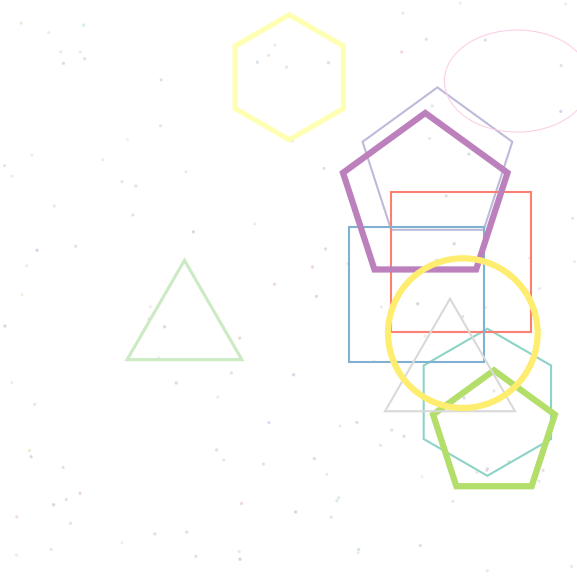[{"shape": "hexagon", "thickness": 1, "radius": 0.64, "center": [0.844, 0.303]}, {"shape": "hexagon", "thickness": 2.5, "radius": 0.54, "center": [0.501, 0.865]}, {"shape": "pentagon", "thickness": 1, "radius": 0.68, "center": [0.757, 0.711]}, {"shape": "square", "thickness": 1, "radius": 0.61, "center": [0.799, 0.546]}, {"shape": "square", "thickness": 1, "radius": 0.58, "center": [0.721, 0.49]}, {"shape": "pentagon", "thickness": 3, "radius": 0.55, "center": [0.855, 0.247]}, {"shape": "oval", "thickness": 0.5, "radius": 0.63, "center": [0.896, 0.859]}, {"shape": "triangle", "thickness": 1, "radius": 0.65, "center": [0.779, 0.352]}, {"shape": "pentagon", "thickness": 3, "radius": 0.75, "center": [0.736, 0.654]}, {"shape": "triangle", "thickness": 1.5, "radius": 0.57, "center": [0.319, 0.434]}, {"shape": "circle", "thickness": 3, "radius": 0.65, "center": [0.801, 0.422]}]